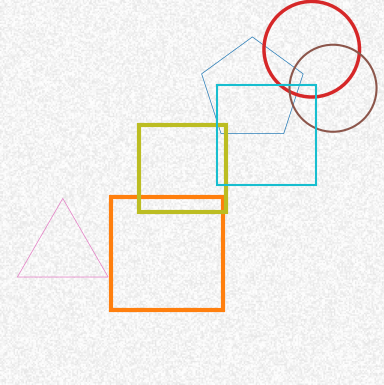[{"shape": "pentagon", "thickness": 0.5, "radius": 0.69, "center": [0.656, 0.765]}, {"shape": "square", "thickness": 3, "radius": 0.73, "center": [0.433, 0.341]}, {"shape": "circle", "thickness": 2.5, "radius": 0.62, "center": [0.81, 0.872]}, {"shape": "circle", "thickness": 1.5, "radius": 0.57, "center": [0.865, 0.771]}, {"shape": "triangle", "thickness": 0.5, "radius": 0.68, "center": [0.163, 0.349]}, {"shape": "square", "thickness": 3, "radius": 0.56, "center": [0.474, 0.563]}, {"shape": "square", "thickness": 1.5, "radius": 0.64, "center": [0.691, 0.649]}]